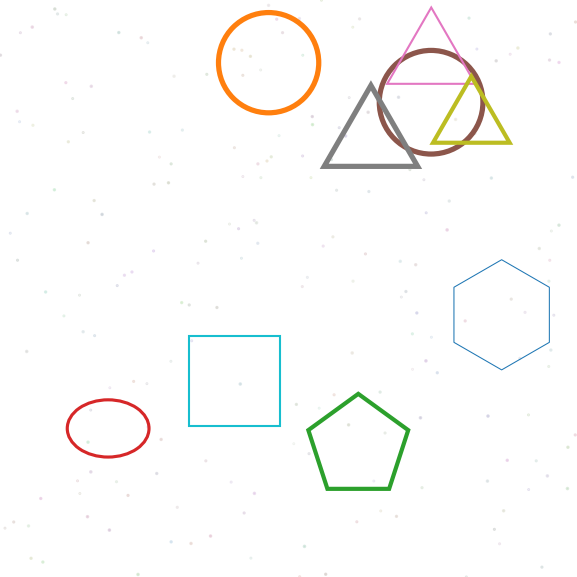[{"shape": "hexagon", "thickness": 0.5, "radius": 0.48, "center": [0.869, 0.454]}, {"shape": "circle", "thickness": 2.5, "radius": 0.43, "center": [0.465, 0.891]}, {"shape": "pentagon", "thickness": 2, "radius": 0.45, "center": [0.62, 0.226]}, {"shape": "oval", "thickness": 1.5, "radius": 0.35, "center": [0.187, 0.257]}, {"shape": "circle", "thickness": 2.5, "radius": 0.45, "center": [0.746, 0.822]}, {"shape": "triangle", "thickness": 1, "radius": 0.44, "center": [0.747, 0.898]}, {"shape": "triangle", "thickness": 2.5, "radius": 0.47, "center": [0.642, 0.758]}, {"shape": "triangle", "thickness": 2, "radius": 0.38, "center": [0.816, 0.79]}, {"shape": "square", "thickness": 1, "radius": 0.39, "center": [0.406, 0.34]}]